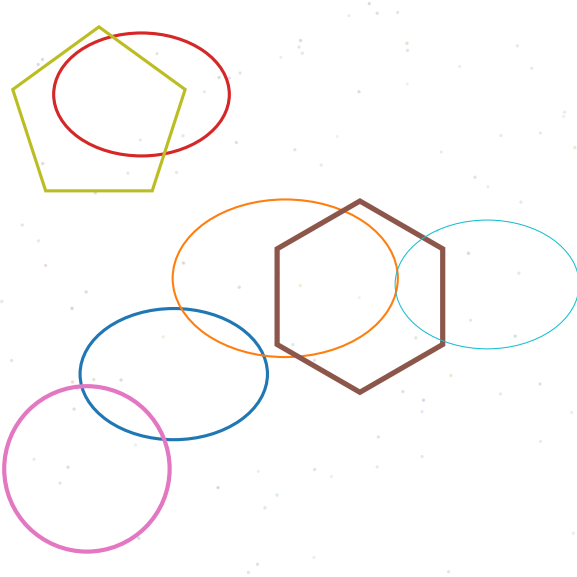[{"shape": "oval", "thickness": 1.5, "radius": 0.81, "center": [0.301, 0.351]}, {"shape": "oval", "thickness": 1, "radius": 0.97, "center": [0.494, 0.517]}, {"shape": "oval", "thickness": 1.5, "radius": 0.76, "center": [0.245, 0.836]}, {"shape": "hexagon", "thickness": 2.5, "radius": 0.83, "center": [0.623, 0.485]}, {"shape": "circle", "thickness": 2, "radius": 0.72, "center": [0.151, 0.187]}, {"shape": "pentagon", "thickness": 1.5, "radius": 0.78, "center": [0.171, 0.796]}, {"shape": "oval", "thickness": 0.5, "radius": 0.8, "center": [0.843, 0.507]}]